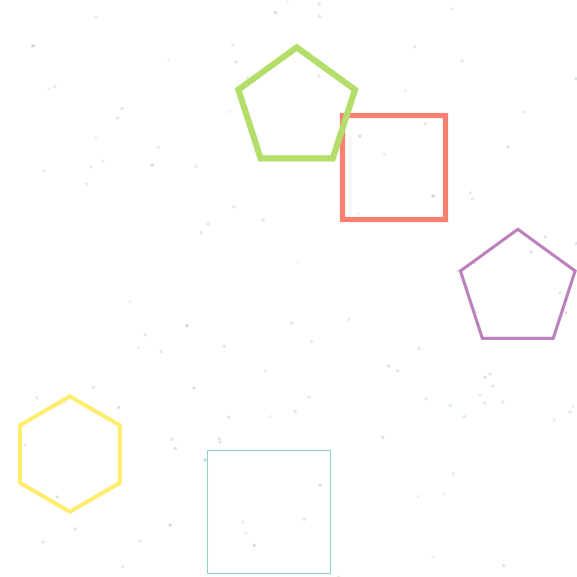[{"shape": "square", "thickness": 0.5, "radius": 0.53, "center": [0.465, 0.113]}, {"shape": "square", "thickness": 2.5, "radius": 0.45, "center": [0.681, 0.71]}, {"shape": "pentagon", "thickness": 3, "radius": 0.53, "center": [0.514, 0.811]}, {"shape": "pentagon", "thickness": 1.5, "radius": 0.52, "center": [0.897, 0.498]}, {"shape": "hexagon", "thickness": 2, "radius": 0.5, "center": [0.121, 0.213]}]